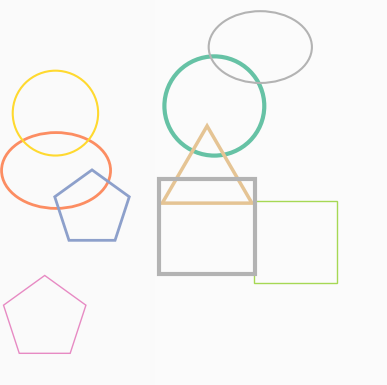[{"shape": "circle", "thickness": 3, "radius": 0.64, "center": [0.553, 0.725]}, {"shape": "oval", "thickness": 2, "radius": 0.7, "center": [0.145, 0.557]}, {"shape": "pentagon", "thickness": 2, "radius": 0.51, "center": [0.237, 0.458]}, {"shape": "pentagon", "thickness": 1, "radius": 0.56, "center": [0.115, 0.173]}, {"shape": "square", "thickness": 1, "radius": 0.53, "center": [0.762, 0.373]}, {"shape": "circle", "thickness": 1.5, "radius": 0.55, "center": [0.143, 0.706]}, {"shape": "triangle", "thickness": 2.5, "radius": 0.67, "center": [0.534, 0.539]}, {"shape": "oval", "thickness": 1.5, "radius": 0.67, "center": [0.672, 0.878]}, {"shape": "square", "thickness": 3, "radius": 0.62, "center": [0.534, 0.412]}]